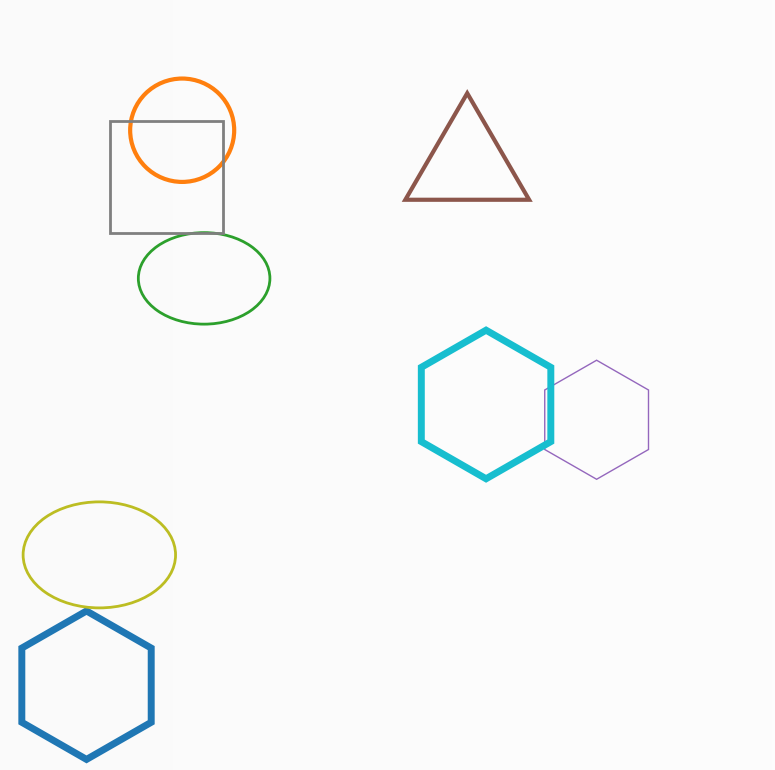[{"shape": "hexagon", "thickness": 2.5, "radius": 0.48, "center": [0.112, 0.11]}, {"shape": "circle", "thickness": 1.5, "radius": 0.34, "center": [0.235, 0.831]}, {"shape": "oval", "thickness": 1, "radius": 0.42, "center": [0.263, 0.638]}, {"shape": "hexagon", "thickness": 0.5, "radius": 0.39, "center": [0.77, 0.455]}, {"shape": "triangle", "thickness": 1.5, "radius": 0.46, "center": [0.603, 0.787]}, {"shape": "square", "thickness": 1, "radius": 0.36, "center": [0.215, 0.77]}, {"shape": "oval", "thickness": 1, "radius": 0.49, "center": [0.128, 0.279]}, {"shape": "hexagon", "thickness": 2.5, "radius": 0.48, "center": [0.627, 0.475]}]